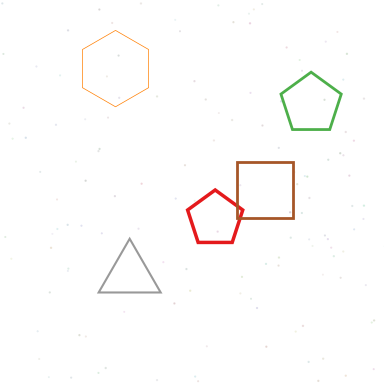[{"shape": "pentagon", "thickness": 2.5, "radius": 0.38, "center": [0.559, 0.431]}, {"shape": "pentagon", "thickness": 2, "radius": 0.41, "center": [0.808, 0.73]}, {"shape": "hexagon", "thickness": 0.5, "radius": 0.5, "center": [0.3, 0.822]}, {"shape": "square", "thickness": 2, "radius": 0.36, "center": [0.689, 0.506]}, {"shape": "triangle", "thickness": 1.5, "radius": 0.47, "center": [0.337, 0.287]}]